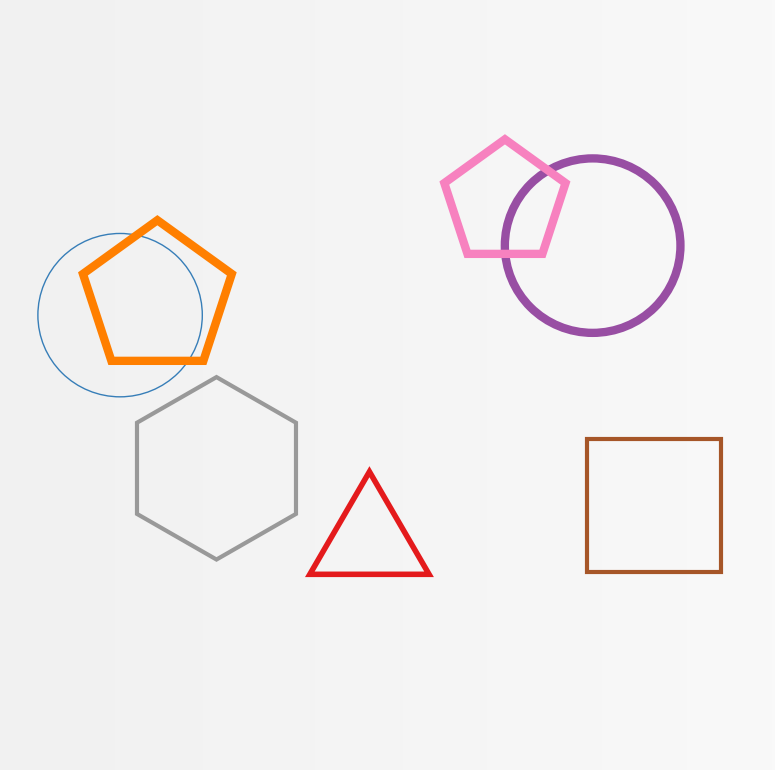[{"shape": "triangle", "thickness": 2, "radius": 0.44, "center": [0.477, 0.299]}, {"shape": "circle", "thickness": 0.5, "radius": 0.53, "center": [0.155, 0.591]}, {"shape": "circle", "thickness": 3, "radius": 0.57, "center": [0.765, 0.681]}, {"shape": "pentagon", "thickness": 3, "radius": 0.5, "center": [0.203, 0.613]}, {"shape": "square", "thickness": 1.5, "radius": 0.43, "center": [0.843, 0.343]}, {"shape": "pentagon", "thickness": 3, "radius": 0.41, "center": [0.652, 0.737]}, {"shape": "hexagon", "thickness": 1.5, "radius": 0.59, "center": [0.279, 0.392]}]